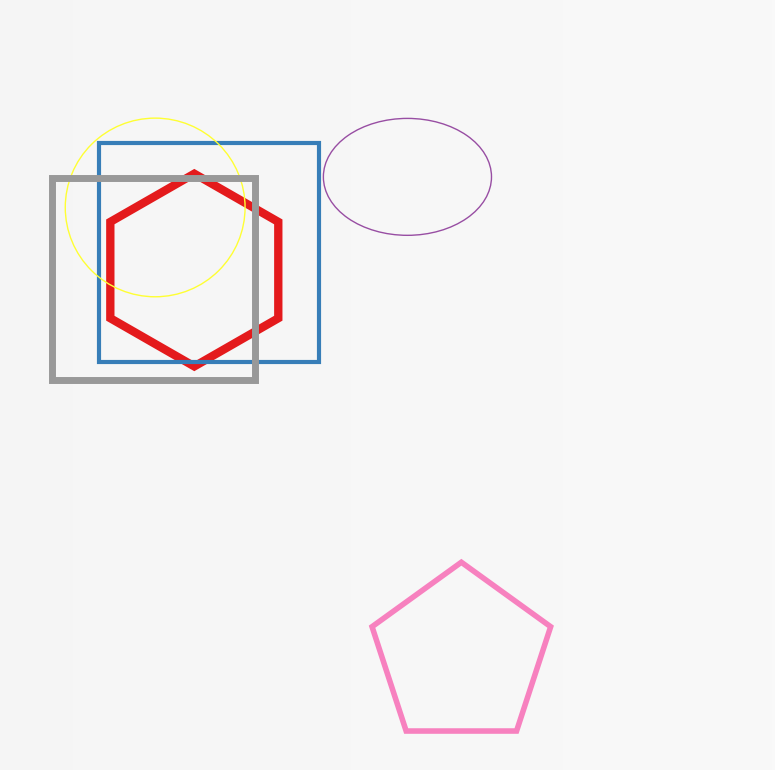[{"shape": "hexagon", "thickness": 3, "radius": 0.63, "center": [0.251, 0.649]}, {"shape": "square", "thickness": 1.5, "radius": 0.71, "center": [0.27, 0.672]}, {"shape": "oval", "thickness": 0.5, "radius": 0.54, "center": [0.526, 0.77]}, {"shape": "circle", "thickness": 0.5, "radius": 0.58, "center": [0.2, 0.731]}, {"shape": "pentagon", "thickness": 2, "radius": 0.61, "center": [0.595, 0.149]}, {"shape": "square", "thickness": 2.5, "radius": 0.65, "center": [0.198, 0.637]}]